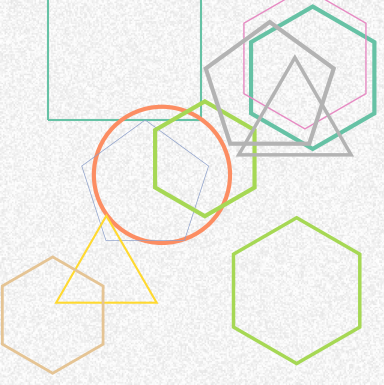[{"shape": "square", "thickness": 1.5, "radius": 0.99, "center": [0.324, 0.886]}, {"shape": "hexagon", "thickness": 3, "radius": 0.92, "center": [0.812, 0.798]}, {"shape": "circle", "thickness": 3, "radius": 0.88, "center": [0.421, 0.546]}, {"shape": "pentagon", "thickness": 0.5, "radius": 0.87, "center": [0.377, 0.515]}, {"shape": "hexagon", "thickness": 1, "radius": 0.91, "center": [0.792, 0.848]}, {"shape": "hexagon", "thickness": 2.5, "radius": 0.95, "center": [0.771, 0.245]}, {"shape": "hexagon", "thickness": 3, "radius": 0.75, "center": [0.532, 0.588]}, {"shape": "triangle", "thickness": 1.5, "radius": 0.75, "center": [0.276, 0.289]}, {"shape": "hexagon", "thickness": 2, "radius": 0.76, "center": [0.137, 0.182]}, {"shape": "pentagon", "thickness": 3, "radius": 0.87, "center": [0.701, 0.768]}, {"shape": "triangle", "thickness": 2.5, "radius": 0.84, "center": [0.766, 0.682]}]